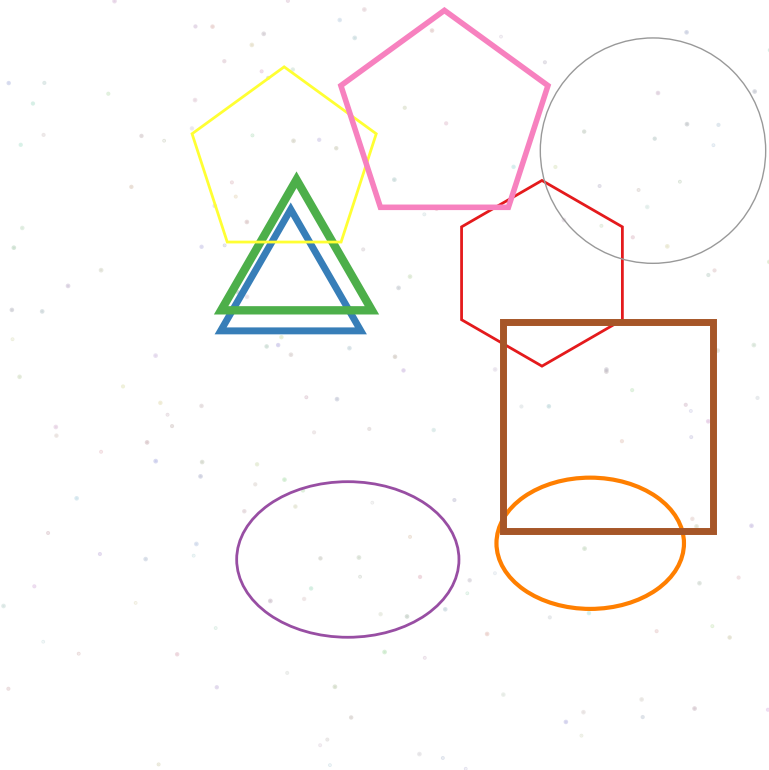[{"shape": "hexagon", "thickness": 1, "radius": 0.6, "center": [0.704, 0.645]}, {"shape": "triangle", "thickness": 2.5, "radius": 0.53, "center": [0.378, 0.623]}, {"shape": "triangle", "thickness": 3, "radius": 0.57, "center": [0.385, 0.654]}, {"shape": "oval", "thickness": 1, "radius": 0.72, "center": [0.452, 0.273]}, {"shape": "oval", "thickness": 1.5, "radius": 0.61, "center": [0.767, 0.294]}, {"shape": "pentagon", "thickness": 1, "radius": 0.63, "center": [0.369, 0.787]}, {"shape": "square", "thickness": 2.5, "radius": 0.68, "center": [0.79, 0.446]}, {"shape": "pentagon", "thickness": 2, "radius": 0.71, "center": [0.577, 0.845]}, {"shape": "circle", "thickness": 0.5, "radius": 0.73, "center": [0.848, 0.804]}]